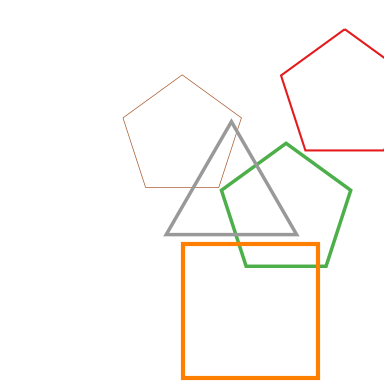[{"shape": "pentagon", "thickness": 1.5, "radius": 0.87, "center": [0.896, 0.75]}, {"shape": "pentagon", "thickness": 2.5, "radius": 0.88, "center": [0.743, 0.451]}, {"shape": "square", "thickness": 3, "radius": 0.87, "center": [0.651, 0.192]}, {"shape": "pentagon", "thickness": 0.5, "radius": 0.81, "center": [0.473, 0.644]}, {"shape": "triangle", "thickness": 2.5, "radius": 0.98, "center": [0.601, 0.488]}]